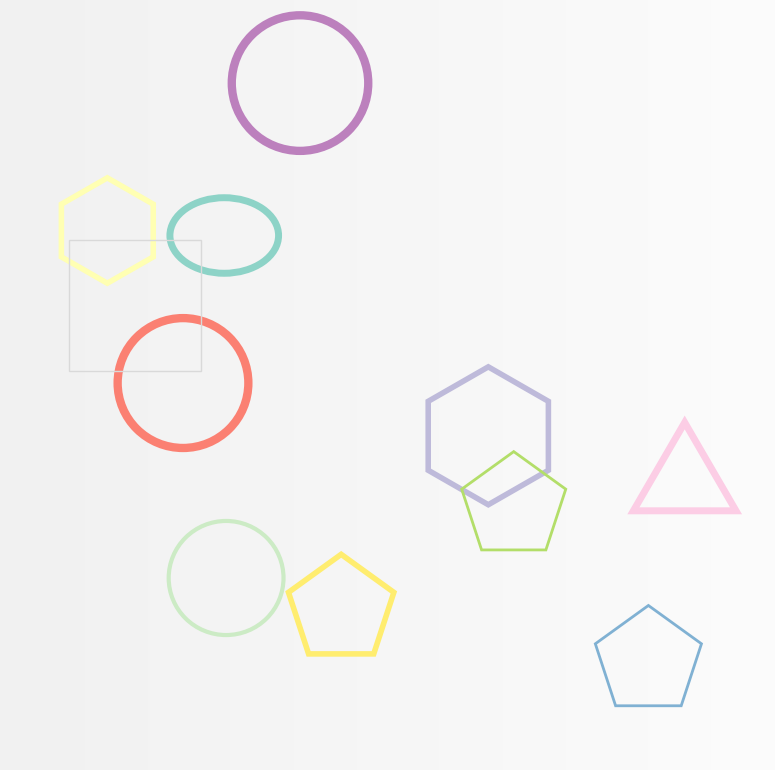[{"shape": "oval", "thickness": 2.5, "radius": 0.35, "center": [0.289, 0.694]}, {"shape": "hexagon", "thickness": 2, "radius": 0.34, "center": [0.138, 0.701]}, {"shape": "hexagon", "thickness": 2, "radius": 0.45, "center": [0.63, 0.434]}, {"shape": "circle", "thickness": 3, "radius": 0.42, "center": [0.236, 0.503]}, {"shape": "pentagon", "thickness": 1, "radius": 0.36, "center": [0.837, 0.142]}, {"shape": "pentagon", "thickness": 1, "radius": 0.35, "center": [0.663, 0.343]}, {"shape": "triangle", "thickness": 2.5, "radius": 0.38, "center": [0.883, 0.375]}, {"shape": "square", "thickness": 0.5, "radius": 0.42, "center": [0.174, 0.603]}, {"shape": "circle", "thickness": 3, "radius": 0.44, "center": [0.387, 0.892]}, {"shape": "circle", "thickness": 1.5, "radius": 0.37, "center": [0.292, 0.249]}, {"shape": "pentagon", "thickness": 2, "radius": 0.36, "center": [0.44, 0.209]}]